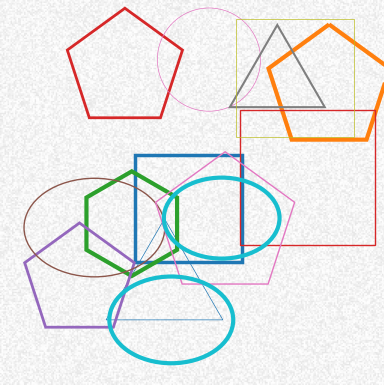[{"shape": "square", "thickness": 2.5, "radius": 0.7, "center": [0.489, 0.458]}, {"shape": "triangle", "thickness": 0.5, "radius": 0.88, "center": [0.427, 0.257]}, {"shape": "pentagon", "thickness": 3, "radius": 0.83, "center": [0.855, 0.771]}, {"shape": "hexagon", "thickness": 3, "radius": 0.68, "center": [0.342, 0.419]}, {"shape": "pentagon", "thickness": 2, "radius": 0.79, "center": [0.324, 0.821]}, {"shape": "square", "thickness": 1, "radius": 0.88, "center": [0.799, 0.538]}, {"shape": "pentagon", "thickness": 2, "radius": 0.75, "center": [0.207, 0.271]}, {"shape": "oval", "thickness": 1, "radius": 0.91, "center": [0.245, 0.409]}, {"shape": "pentagon", "thickness": 1, "radius": 0.95, "center": [0.585, 0.416]}, {"shape": "circle", "thickness": 0.5, "radius": 0.67, "center": [0.543, 0.845]}, {"shape": "triangle", "thickness": 1.5, "radius": 0.71, "center": [0.72, 0.793]}, {"shape": "square", "thickness": 0.5, "radius": 0.77, "center": [0.767, 0.797]}, {"shape": "oval", "thickness": 3, "radius": 0.8, "center": [0.445, 0.169]}, {"shape": "oval", "thickness": 3, "radius": 0.75, "center": [0.576, 0.433]}]